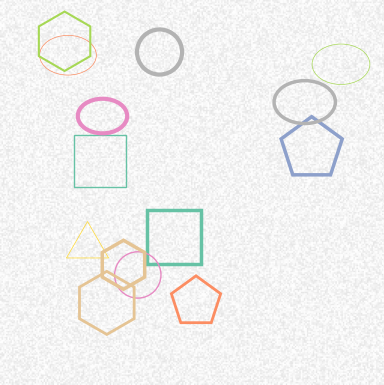[{"shape": "square", "thickness": 2.5, "radius": 0.35, "center": [0.452, 0.385]}, {"shape": "square", "thickness": 1, "radius": 0.33, "center": [0.26, 0.582]}, {"shape": "pentagon", "thickness": 2, "radius": 0.34, "center": [0.509, 0.216]}, {"shape": "oval", "thickness": 0.5, "radius": 0.37, "center": [0.177, 0.857]}, {"shape": "pentagon", "thickness": 2.5, "radius": 0.42, "center": [0.81, 0.613]}, {"shape": "circle", "thickness": 1, "radius": 0.3, "center": [0.358, 0.286]}, {"shape": "oval", "thickness": 3, "radius": 0.32, "center": [0.266, 0.699]}, {"shape": "hexagon", "thickness": 1.5, "radius": 0.39, "center": [0.168, 0.893]}, {"shape": "oval", "thickness": 0.5, "radius": 0.38, "center": [0.886, 0.833]}, {"shape": "triangle", "thickness": 0.5, "radius": 0.32, "center": [0.227, 0.362]}, {"shape": "hexagon", "thickness": 2.5, "radius": 0.32, "center": [0.321, 0.312]}, {"shape": "hexagon", "thickness": 2, "radius": 0.41, "center": [0.277, 0.213]}, {"shape": "oval", "thickness": 2.5, "radius": 0.4, "center": [0.792, 0.735]}, {"shape": "circle", "thickness": 3, "radius": 0.29, "center": [0.414, 0.865]}]